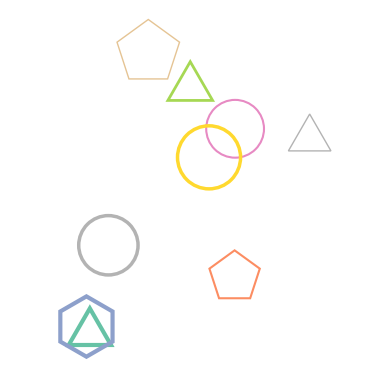[{"shape": "triangle", "thickness": 3, "radius": 0.32, "center": [0.233, 0.136]}, {"shape": "pentagon", "thickness": 1.5, "radius": 0.34, "center": [0.609, 0.281]}, {"shape": "hexagon", "thickness": 3, "radius": 0.39, "center": [0.225, 0.152]}, {"shape": "circle", "thickness": 1.5, "radius": 0.38, "center": [0.611, 0.666]}, {"shape": "triangle", "thickness": 2, "radius": 0.34, "center": [0.494, 0.773]}, {"shape": "circle", "thickness": 2.5, "radius": 0.41, "center": [0.543, 0.591]}, {"shape": "pentagon", "thickness": 1, "radius": 0.43, "center": [0.385, 0.864]}, {"shape": "circle", "thickness": 2.5, "radius": 0.39, "center": [0.282, 0.363]}, {"shape": "triangle", "thickness": 1, "radius": 0.32, "center": [0.804, 0.64]}]